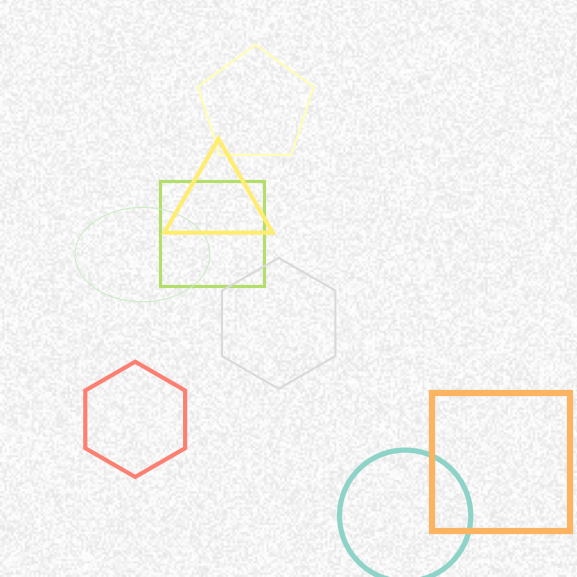[{"shape": "circle", "thickness": 2.5, "radius": 0.57, "center": [0.702, 0.106]}, {"shape": "pentagon", "thickness": 1, "radius": 0.53, "center": [0.443, 0.816]}, {"shape": "hexagon", "thickness": 2, "radius": 0.5, "center": [0.234, 0.273]}, {"shape": "square", "thickness": 3, "radius": 0.6, "center": [0.867, 0.199]}, {"shape": "square", "thickness": 1.5, "radius": 0.45, "center": [0.367, 0.594]}, {"shape": "hexagon", "thickness": 1, "radius": 0.57, "center": [0.483, 0.439]}, {"shape": "oval", "thickness": 0.5, "radius": 0.58, "center": [0.247, 0.558]}, {"shape": "triangle", "thickness": 2, "radius": 0.54, "center": [0.378, 0.65]}]